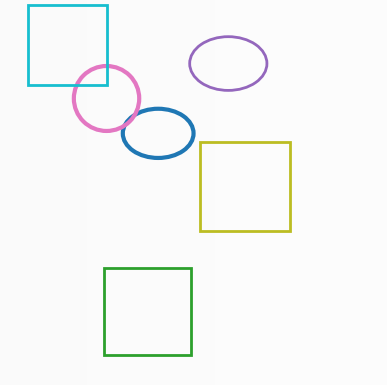[{"shape": "oval", "thickness": 3, "radius": 0.46, "center": [0.408, 0.654]}, {"shape": "square", "thickness": 2, "radius": 0.56, "center": [0.38, 0.191]}, {"shape": "oval", "thickness": 2, "radius": 0.5, "center": [0.589, 0.835]}, {"shape": "circle", "thickness": 3, "radius": 0.42, "center": [0.275, 0.744]}, {"shape": "square", "thickness": 2, "radius": 0.57, "center": [0.632, 0.516]}, {"shape": "square", "thickness": 2, "radius": 0.51, "center": [0.174, 0.883]}]